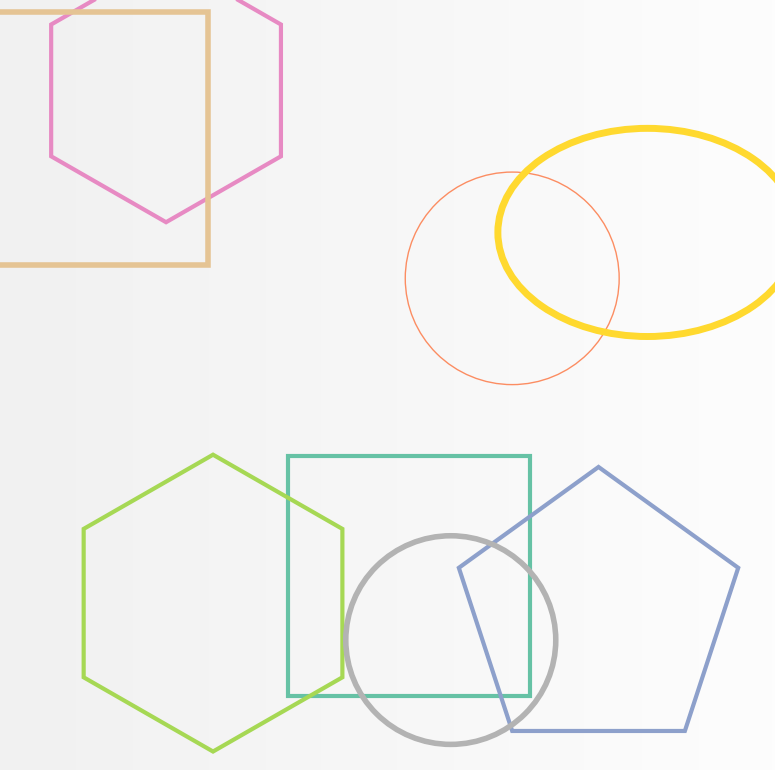[{"shape": "square", "thickness": 1.5, "radius": 0.78, "center": [0.528, 0.252]}, {"shape": "circle", "thickness": 0.5, "radius": 0.69, "center": [0.661, 0.639]}, {"shape": "pentagon", "thickness": 1.5, "radius": 0.95, "center": [0.772, 0.204]}, {"shape": "hexagon", "thickness": 1.5, "radius": 0.86, "center": [0.214, 0.883]}, {"shape": "hexagon", "thickness": 1.5, "radius": 0.96, "center": [0.275, 0.217]}, {"shape": "oval", "thickness": 2.5, "radius": 0.97, "center": [0.836, 0.698]}, {"shape": "square", "thickness": 2, "radius": 0.82, "center": [0.104, 0.82]}, {"shape": "circle", "thickness": 2, "radius": 0.68, "center": [0.582, 0.169]}]